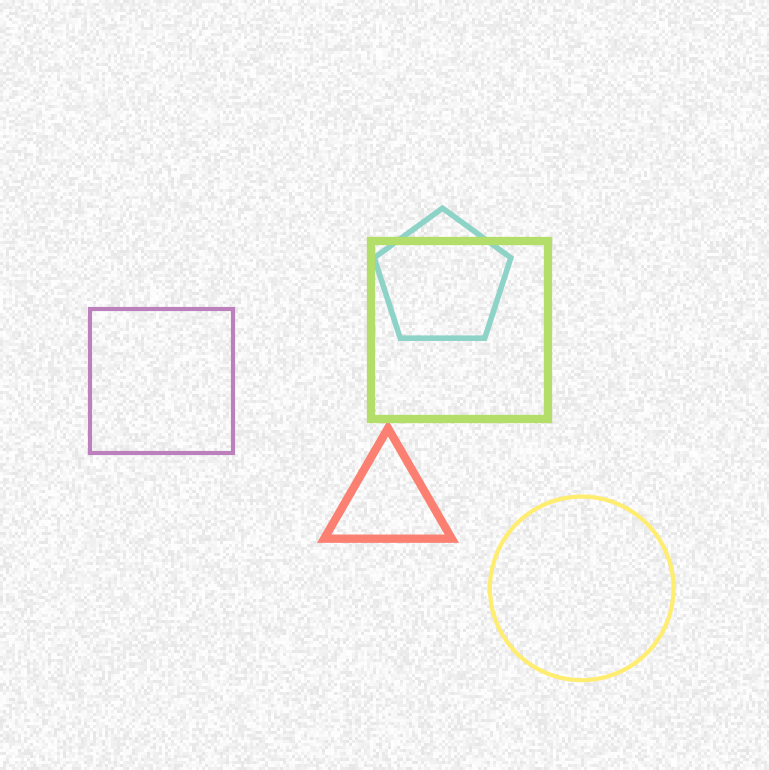[{"shape": "pentagon", "thickness": 2, "radius": 0.47, "center": [0.575, 0.636]}, {"shape": "triangle", "thickness": 3, "radius": 0.48, "center": [0.504, 0.348]}, {"shape": "square", "thickness": 3, "radius": 0.58, "center": [0.597, 0.572]}, {"shape": "square", "thickness": 1.5, "radius": 0.47, "center": [0.209, 0.505]}, {"shape": "circle", "thickness": 1.5, "radius": 0.6, "center": [0.755, 0.236]}]